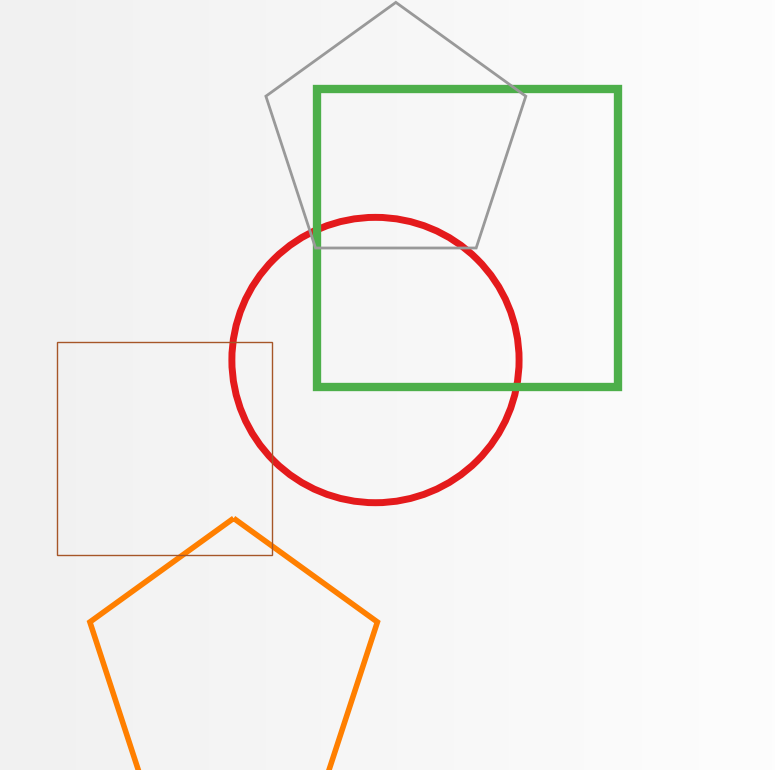[{"shape": "circle", "thickness": 2.5, "radius": 0.93, "center": [0.484, 0.532]}, {"shape": "square", "thickness": 3, "radius": 0.97, "center": [0.603, 0.691]}, {"shape": "pentagon", "thickness": 2, "radius": 0.98, "center": [0.301, 0.132]}, {"shape": "square", "thickness": 0.5, "radius": 0.69, "center": [0.212, 0.417]}, {"shape": "pentagon", "thickness": 1, "radius": 0.88, "center": [0.511, 0.821]}]